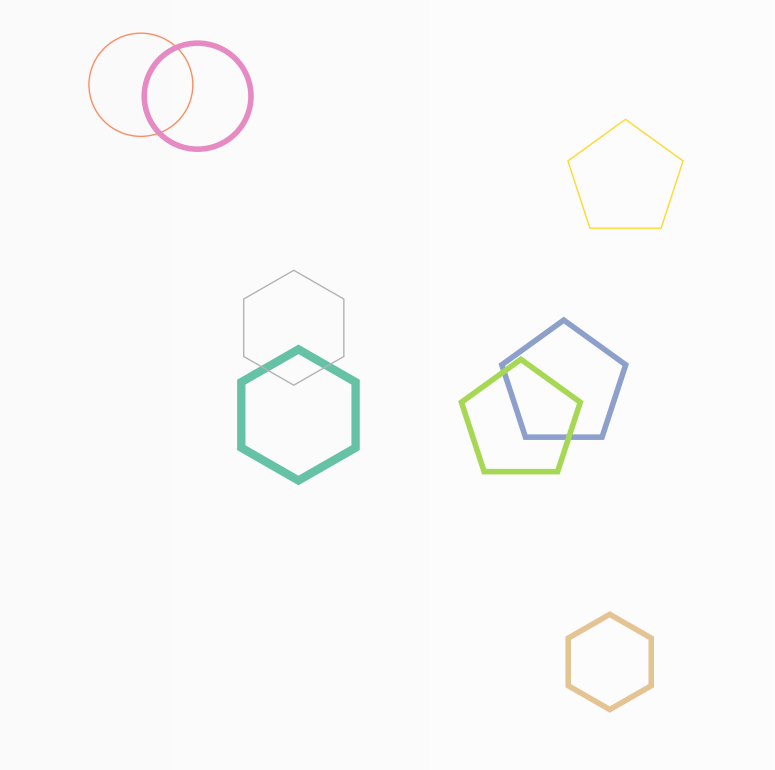[{"shape": "hexagon", "thickness": 3, "radius": 0.43, "center": [0.385, 0.461]}, {"shape": "circle", "thickness": 0.5, "radius": 0.34, "center": [0.182, 0.89]}, {"shape": "pentagon", "thickness": 2, "radius": 0.42, "center": [0.727, 0.5]}, {"shape": "circle", "thickness": 2, "radius": 0.34, "center": [0.255, 0.875]}, {"shape": "pentagon", "thickness": 2, "radius": 0.4, "center": [0.672, 0.453]}, {"shape": "pentagon", "thickness": 0.5, "radius": 0.39, "center": [0.807, 0.767]}, {"shape": "hexagon", "thickness": 2, "radius": 0.31, "center": [0.787, 0.14]}, {"shape": "hexagon", "thickness": 0.5, "radius": 0.37, "center": [0.379, 0.574]}]